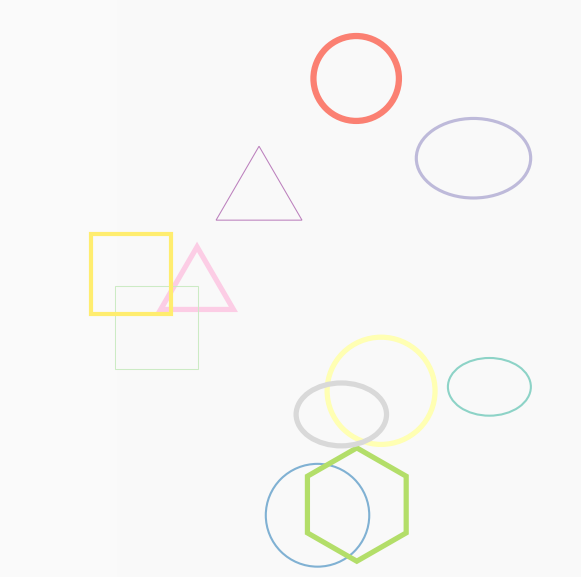[{"shape": "oval", "thickness": 1, "radius": 0.36, "center": [0.842, 0.329]}, {"shape": "circle", "thickness": 2.5, "radius": 0.46, "center": [0.656, 0.322]}, {"shape": "oval", "thickness": 1.5, "radius": 0.49, "center": [0.815, 0.725]}, {"shape": "circle", "thickness": 3, "radius": 0.37, "center": [0.613, 0.863]}, {"shape": "circle", "thickness": 1, "radius": 0.45, "center": [0.546, 0.107]}, {"shape": "hexagon", "thickness": 2.5, "radius": 0.49, "center": [0.614, 0.125]}, {"shape": "triangle", "thickness": 2.5, "radius": 0.36, "center": [0.339, 0.499]}, {"shape": "oval", "thickness": 2.5, "radius": 0.39, "center": [0.587, 0.282]}, {"shape": "triangle", "thickness": 0.5, "radius": 0.43, "center": [0.446, 0.661]}, {"shape": "square", "thickness": 0.5, "radius": 0.36, "center": [0.269, 0.432]}, {"shape": "square", "thickness": 2, "radius": 0.34, "center": [0.225, 0.524]}]